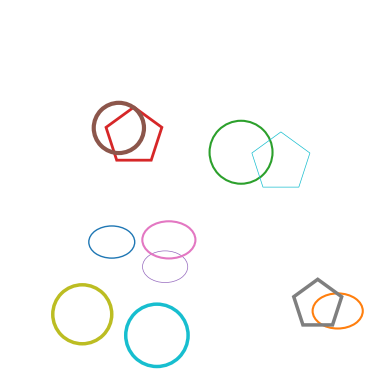[{"shape": "oval", "thickness": 1, "radius": 0.3, "center": [0.29, 0.371]}, {"shape": "oval", "thickness": 1.5, "radius": 0.33, "center": [0.877, 0.192]}, {"shape": "circle", "thickness": 1.5, "radius": 0.41, "center": [0.626, 0.605]}, {"shape": "pentagon", "thickness": 2, "radius": 0.38, "center": [0.348, 0.646]}, {"shape": "oval", "thickness": 0.5, "radius": 0.29, "center": [0.429, 0.307]}, {"shape": "circle", "thickness": 3, "radius": 0.33, "center": [0.309, 0.668]}, {"shape": "oval", "thickness": 1.5, "radius": 0.34, "center": [0.439, 0.377]}, {"shape": "pentagon", "thickness": 2.5, "radius": 0.33, "center": [0.825, 0.209]}, {"shape": "circle", "thickness": 2.5, "radius": 0.38, "center": [0.214, 0.184]}, {"shape": "pentagon", "thickness": 0.5, "radius": 0.4, "center": [0.73, 0.578]}, {"shape": "circle", "thickness": 2.5, "radius": 0.4, "center": [0.408, 0.129]}]